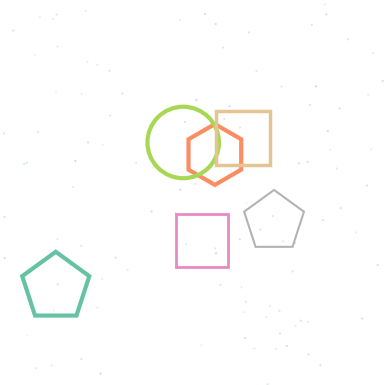[{"shape": "pentagon", "thickness": 3, "radius": 0.46, "center": [0.145, 0.254]}, {"shape": "hexagon", "thickness": 3, "radius": 0.39, "center": [0.558, 0.599]}, {"shape": "square", "thickness": 2, "radius": 0.34, "center": [0.525, 0.376]}, {"shape": "circle", "thickness": 3, "radius": 0.46, "center": [0.476, 0.63]}, {"shape": "square", "thickness": 2.5, "radius": 0.35, "center": [0.632, 0.641]}, {"shape": "pentagon", "thickness": 1.5, "radius": 0.41, "center": [0.712, 0.425]}]